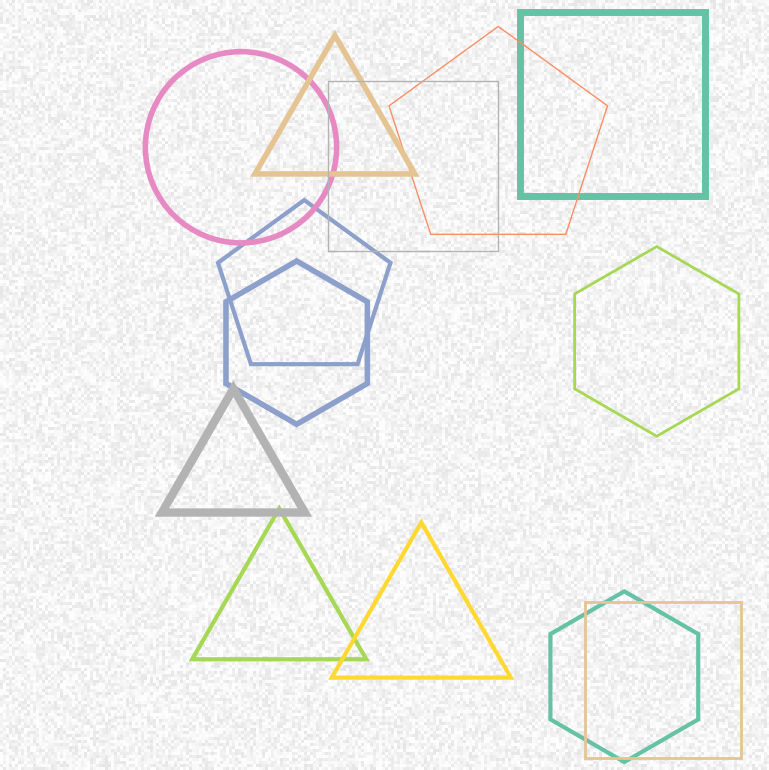[{"shape": "square", "thickness": 2.5, "radius": 0.6, "center": [0.796, 0.865]}, {"shape": "hexagon", "thickness": 1.5, "radius": 0.55, "center": [0.811, 0.121]}, {"shape": "pentagon", "thickness": 0.5, "radius": 0.75, "center": [0.647, 0.816]}, {"shape": "pentagon", "thickness": 1.5, "radius": 0.59, "center": [0.395, 0.622]}, {"shape": "hexagon", "thickness": 2, "radius": 0.53, "center": [0.385, 0.555]}, {"shape": "circle", "thickness": 2, "radius": 0.62, "center": [0.313, 0.809]}, {"shape": "triangle", "thickness": 1.5, "radius": 0.65, "center": [0.363, 0.209]}, {"shape": "hexagon", "thickness": 1, "radius": 0.62, "center": [0.853, 0.557]}, {"shape": "triangle", "thickness": 1.5, "radius": 0.67, "center": [0.547, 0.187]}, {"shape": "triangle", "thickness": 2, "radius": 0.6, "center": [0.435, 0.834]}, {"shape": "square", "thickness": 1, "radius": 0.51, "center": [0.861, 0.117]}, {"shape": "triangle", "thickness": 3, "radius": 0.54, "center": [0.303, 0.388]}, {"shape": "square", "thickness": 0.5, "radius": 0.55, "center": [0.536, 0.784]}]